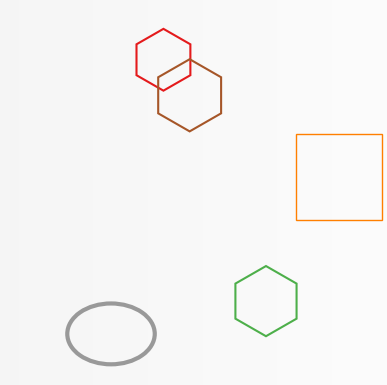[{"shape": "hexagon", "thickness": 1.5, "radius": 0.4, "center": [0.422, 0.845]}, {"shape": "hexagon", "thickness": 1.5, "radius": 0.46, "center": [0.686, 0.218]}, {"shape": "square", "thickness": 1, "radius": 0.56, "center": [0.875, 0.541]}, {"shape": "hexagon", "thickness": 1.5, "radius": 0.47, "center": [0.489, 0.752]}, {"shape": "oval", "thickness": 3, "radius": 0.56, "center": [0.286, 0.133]}]